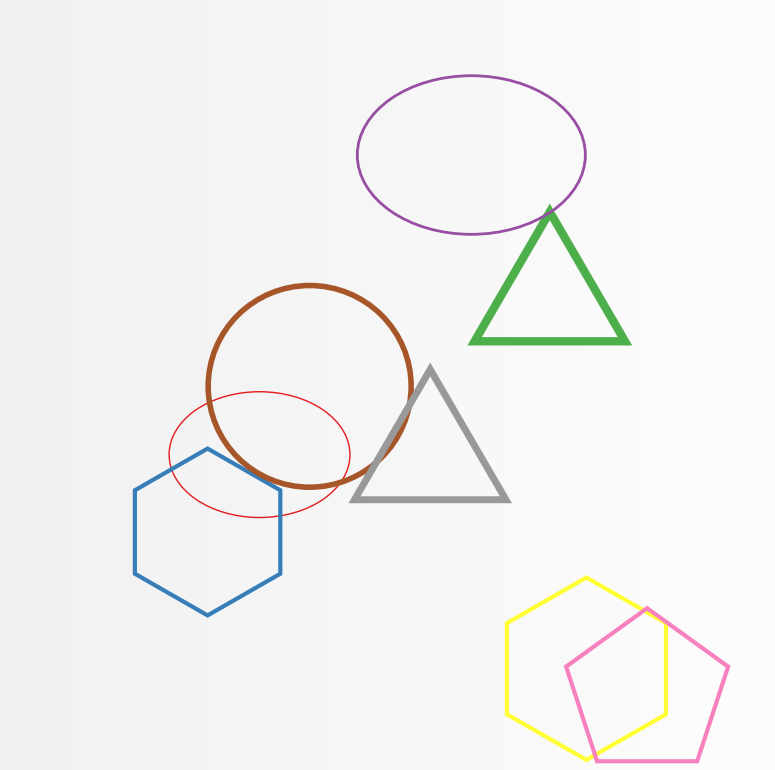[{"shape": "oval", "thickness": 0.5, "radius": 0.58, "center": [0.335, 0.41]}, {"shape": "hexagon", "thickness": 1.5, "radius": 0.54, "center": [0.268, 0.309]}, {"shape": "triangle", "thickness": 3, "radius": 0.56, "center": [0.709, 0.613]}, {"shape": "oval", "thickness": 1, "radius": 0.74, "center": [0.608, 0.799]}, {"shape": "hexagon", "thickness": 1.5, "radius": 0.59, "center": [0.757, 0.132]}, {"shape": "circle", "thickness": 2, "radius": 0.65, "center": [0.4, 0.498]}, {"shape": "pentagon", "thickness": 1.5, "radius": 0.55, "center": [0.835, 0.1]}, {"shape": "triangle", "thickness": 2.5, "radius": 0.56, "center": [0.555, 0.407]}]